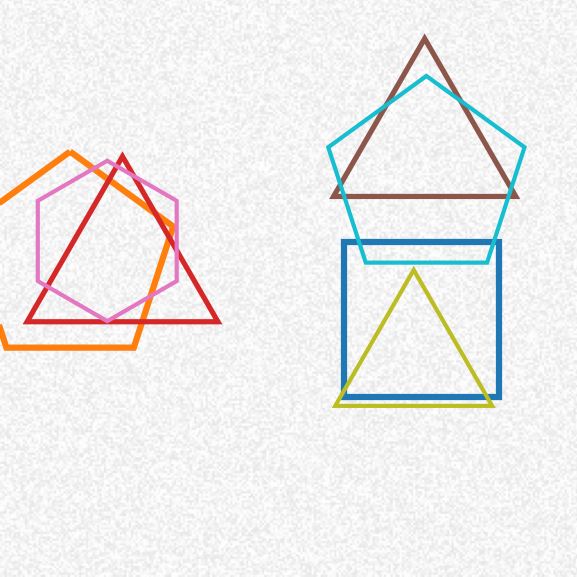[{"shape": "square", "thickness": 3, "radius": 0.67, "center": [0.729, 0.446]}, {"shape": "pentagon", "thickness": 3, "radius": 0.94, "center": [0.121, 0.549]}, {"shape": "triangle", "thickness": 2.5, "radius": 0.95, "center": [0.212, 0.537]}, {"shape": "triangle", "thickness": 2.5, "radius": 0.91, "center": [0.735, 0.75]}, {"shape": "hexagon", "thickness": 2, "radius": 0.69, "center": [0.186, 0.582]}, {"shape": "triangle", "thickness": 2, "radius": 0.78, "center": [0.716, 0.375]}, {"shape": "pentagon", "thickness": 2, "radius": 0.89, "center": [0.738, 0.689]}]